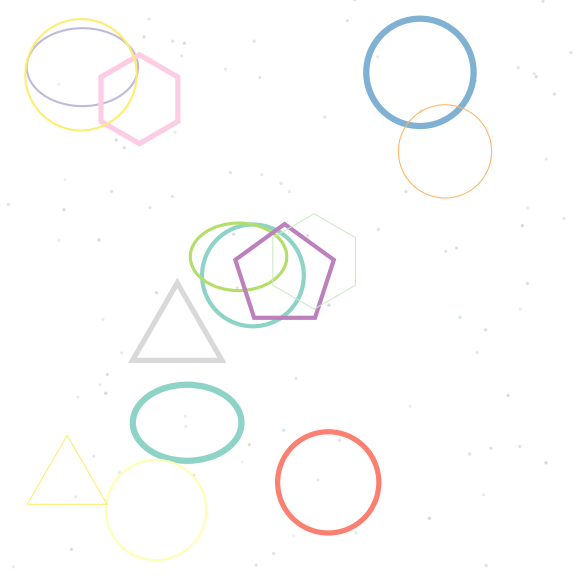[{"shape": "circle", "thickness": 2, "radius": 0.44, "center": [0.438, 0.522]}, {"shape": "oval", "thickness": 3, "radius": 0.47, "center": [0.324, 0.267]}, {"shape": "circle", "thickness": 1, "radius": 0.43, "center": [0.27, 0.116]}, {"shape": "oval", "thickness": 1, "radius": 0.48, "center": [0.143, 0.883]}, {"shape": "circle", "thickness": 2.5, "radius": 0.44, "center": [0.568, 0.164]}, {"shape": "circle", "thickness": 3, "radius": 0.46, "center": [0.727, 0.874]}, {"shape": "circle", "thickness": 0.5, "radius": 0.4, "center": [0.771, 0.737]}, {"shape": "oval", "thickness": 1.5, "radius": 0.42, "center": [0.413, 0.554]}, {"shape": "hexagon", "thickness": 2.5, "radius": 0.38, "center": [0.241, 0.827]}, {"shape": "triangle", "thickness": 2.5, "radius": 0.45, "center": [0.307, 0.42]}, {"shape": "pentagon", "thickness": 2, "radius": 0.45, "center": [0.493, 0.521]}, {"shape": "hexagon", "thickness": 0.5, "radius": 0.41, "center": [0.544, 0.546]}, {"shape": "triangle", "thickness": 0.5, "radius": 0.4, "center": [0.116, 0.166]}, {"shape": "circle", "thickness": 1, "radius": 0.48, "center": [0.14, 0.87]}]